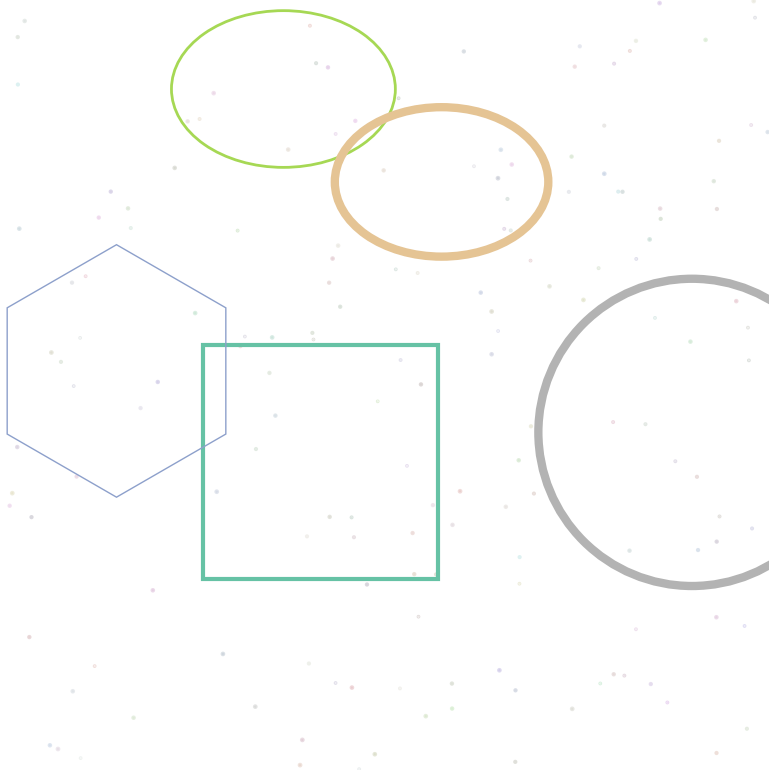[{"shape": "square", "thickness": 1.5, "radius": 0.76, "center": [0.416, 0.4]}, {"shape": "hexagon", "thickness": 0.5, "radius": 0.82, "center": [0.151, 0.518]}, {"shape": "oval", "thickness": 1, "radius": 0.73, "center": [0.368, 0.884]}, {"shape": "oval", "thickness": 3, "radius": 0.69, "center": [0.573, 0.764]}, {"shape": "circle", "thickness": 3, "radius": 1.0, "center": [0.899, 0.438]}]